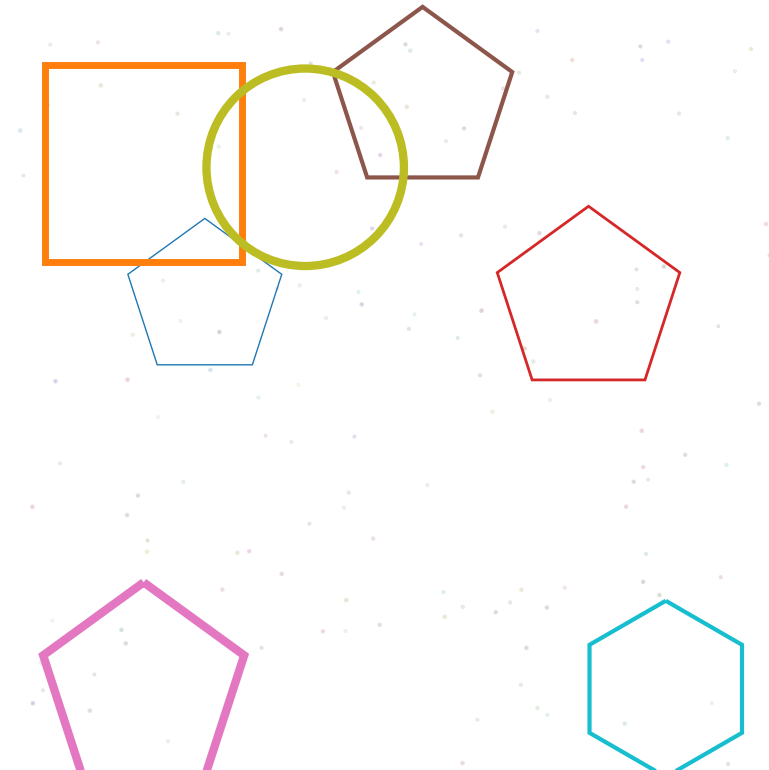[{"shape": "pentagon", "thickness": 0.5, "radius": 0.53, "center": [0.266, 0.611]}, {"shape": "square", "thickness": 2.5, "radius": 0.64, "center": [0.186, 0.788]}, {"shape": "pentagon", "thickness": 1, "radius": 0.62, "center": [0.764, 0.607]}, {"shape": "pentagon", "thickness": 1.5, "radius": 0.61, "center": [0.549, 0.869]}, {"shape": "pentagon", "thickness": 3, "radius": 0.69, "center": [0.187, 0.106]}, {"shape": "circle", "thickness": 3, "radius": 0.64, "center": [0.396, 0.783]}, {"shape": "hexagon", "thickness": 1.5, "radius": 0.57, "center": [0.865, 0.105]}]